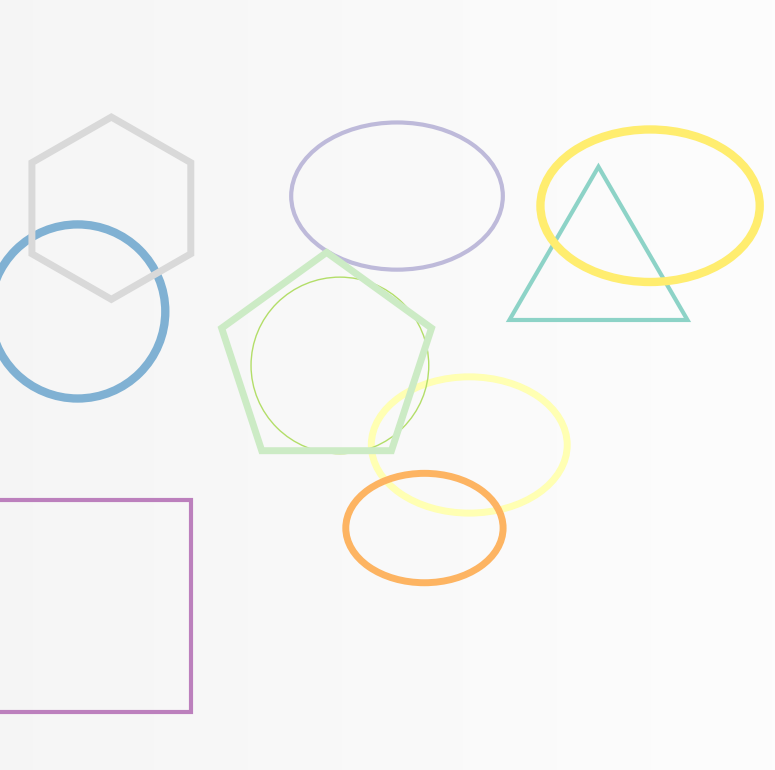[{"shape": "triangle", "thickness": 1.5, "radius": 0.66, "center": [0.772, 0.651]}, {"shape": "oval", "thickness": 2.5, "radius": 0.63, "center": [0.606, 0.422]}, {"shape": "oval", "thickness": 1.5, "radius": 0.68, "center": [0.512, 0.745]}, {"shape": "circle", "thickness": 3, "radius": 0.57, "center": [0.1, 0.596]}, {"shape": "oval", "thickness": 2.5, "radius": 0.51, "center": [0.548, 0.314]}, {"shape": "circle", "thickness": 0.5, "radius": 0.57, "center": [0.439, 0.525]}, {"shape": "hexagon", "thickness": 2.5, "radius": 0.59, "center": [0.144, 0.73]}, {"shape": "square", "thickness": 1.5, "radius": 0.69, "center": [0.108, 0.213]}, {"shape": "pentagon", "thickness": 2.5, "radius": 0.71, "center": [0.421, 0.53]}, {"shape": "oval", "thickness": 3, "radius": 0.71, "center": [0.839, 0.733]}]